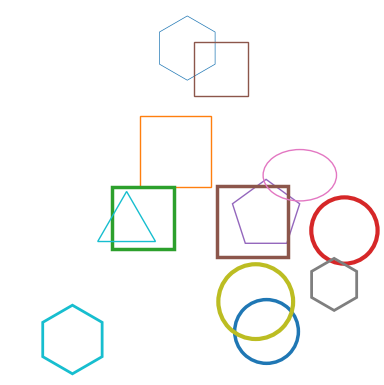[{"shape": "circle", "thickness": 2.5, "radius": 0.41, "center": [0.692, 0.139]}, {"shape": "hexagon", "thickness": 0.5, "radius": 0.42, "center": [0.486, 0.875]}, {"shape": "square", "thickness": 1, "radius": 0.46, "center": [0.455, 0.606]}, {"shape": "square", "thickness": 2.5, "radius": 0.4, "center": [0.372, 0.433]}, {"shape": "circle", "thickness": 3, "radius": 0.43, "center": [0.895, 0.401]}, {"shape": "pentagon", "thickness": 1, "radius": 0.46, "center": [0.691, 0.442]}, {"shape": "square", "thickness": 1, "radius": 0.35, "center": [0.574, 0.82]}, {"shape": "square", "thickness": 2.5, "radius": 0.46, "center": [0.656, 0.424]}, {"shape": "oval", "thickness": 1, "radius": 0.48, "center": [0.779, 0.545]}, {"shape": "hexagon", "thickness": 2, "radius": 0.34, "center": [0.868, 0.261]}, {"shape": "circle", "thickness": 3, "radius": 0.49, "center": [0.664, 0.217]}, {"shape": "hexagon", "thickness": 2, "radius": 0.45, "center": [0.188, 0.118]}, {"shape": "triangle", "thickness": 1, "radius": 0.43, "center": [0.329, 0.416]}]